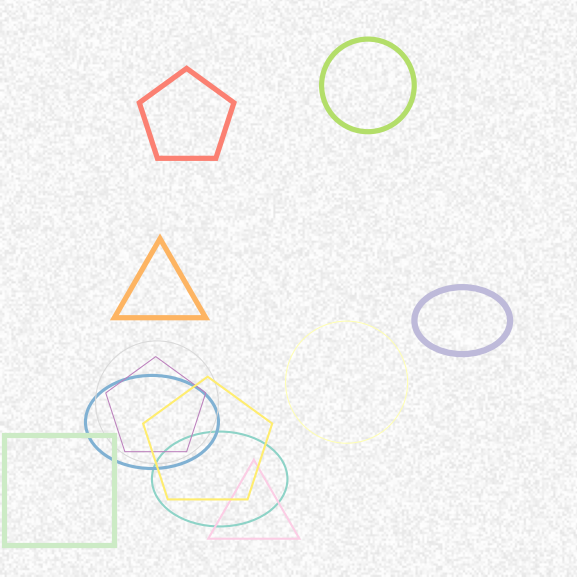[{"shape": "oval", "thickness": 1, "radius": 0.59, "center": [0.38, 0.17]}, {"shape": "circle", "thickness": 0.5, "radius": 0.53, "center": [0.6, 0.337]}, {"shape": "oval", "thickness": 3, "radius": 0.41, "center": [0.8, 0.444]}, {"shape": "pentagon", "thickness": 2.5, "radius": 0.43, "center": [0.323, 0.795]}, {"shape": "oval", "thickness": 1.5, "radius": 0.58, "center": [0.263, 0.268]}, {"shape": "triangle", "thickness": 2.5, "radius": 0.46, "center": [0.277, 0.495]}, {"shape": "circle", "thickness": 2.5, "radius": 0.4, "center": [0.637, 0.851]}, {"shape": "triangle", "thickness": 1, "radius": 0.46, "center": [0.439, 0.112]}, {"shape": "circle", "thickness": 0.5, "radius": 0.53, "center": [0.272, 0.303]}, {"shape": "pentagon", "thickness": 0.5, "radius": 0.46, "center": [0.27, 0.291]}, {"shape": "square", "thickness": 2.5, "radius": 0.48, "center": [0.103, 0.151]}, {"shape": "pentagon", "thickness": 1, "radius": 0.59, "center": [0.36, 0.229]}]